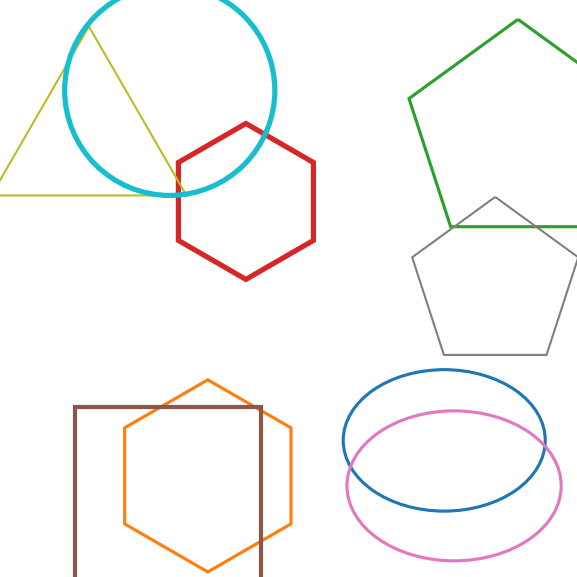[{"shape": "oval", "thickness": 1.5, "radius": 0.87, "center": [0.769, 0.237]}, {"shape": "hexagon", "thickness": 1.5, "radius": 0.83, "center": [0.36, 0.175]}, {"shape": "pentagon", "thickness": 1.5, "radius": 0.99, "center": [0.897, 0.767]}, {"shape": "hexagon", "thickness": 2.5, "radius": 0.67, "center": [0.426, 0.65]}, {"shape": "square", "thickness": 2, "radius": 0.8, "center": [0.291, 0.133]}, {"shape": "oval", "thickness": 1.5, "radius": 0.93, "center": [0.786, 0.158]}, {"shape": "pentagon", "thickness": 1, "radius": 0.76, "center": [0.858, 0.507]}, {"shape": "triangle", "thickness": 1, "radius": 0.98, "center": [0.154, 0.758]}, {"shape": "circle", "thickness": 2.5, "radius": 0.91, "center": [0.294, 0.843]}]